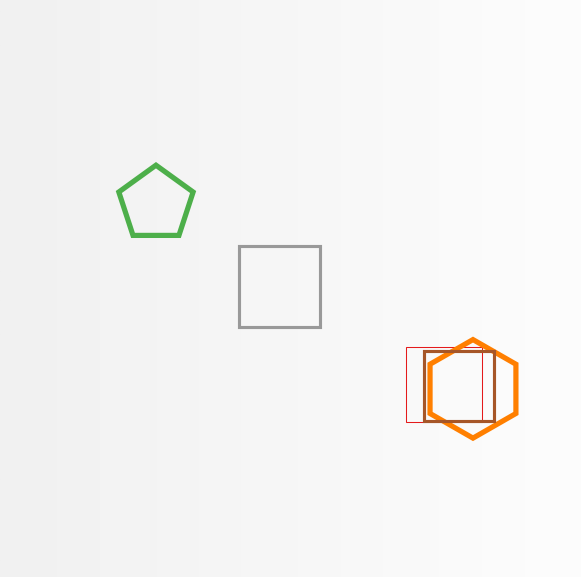[{"shape": "square", "thickness": 0.5, "radius": 0.33, "center": [0.763, 0.333]}, {"shape": "pentagon", "thickness": 2.5, "radius": 0.34, "center": [0.268, 0.646]}, {"shape": "hexagon", "thickness": 2.5, "radius": 0.43, "center": [0.814, 0.326]}, {"shape": "square", "thickness": 1.5, "radius": 0.3, "center": [0.79, 0.331]}, {"shape": "square", "thickness": 1.5, "radius": 0.35, "center": [0.481, 0.503]}]